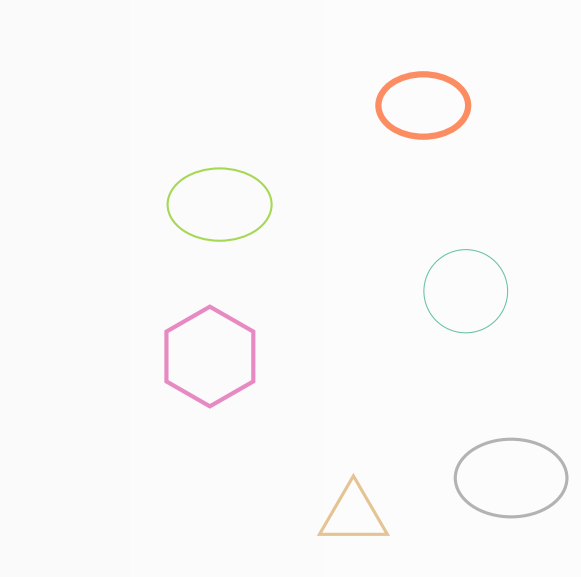[{"shape": "circle", "thickness": 0.5, "radius": 0.36, "center": [0.801, 0.495]}, {"shape": "oval", "thickness": 3, "radius": 0.39, "center": [0.728, 0.816]}, {"shape": "hexagon", "thickness": 2, "radius": 0.43, "center": [0.361, 0.382]}, {"shape": "oval", "thickness": 1, "radius": 0.45, "center": [0.378, 0.645]}, {"shape": "triangle", "thickness": 1.5, "radius": 0.34, "center": [0.608, 0.108]}, {"shape": "oval", "thickness": 1.5, "radius": 0.48, "center": [0.879, 0.171]}]